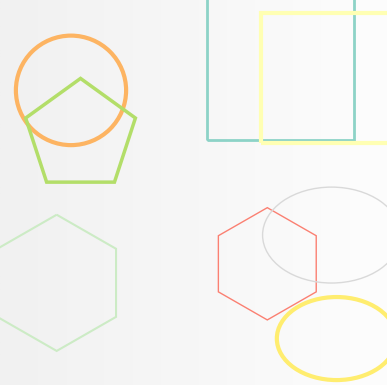[{"shape": "square", "thickness": 2, "radius": 0.95, "center": [0.724, 0.826]}, {"shape": "square", "thickness": 3, "radius": 0.85, "center": [0.842, 0.798]}, {"shape": "hexagon", "thickness": 1, "radius": 0.73, "center": [0.69, 0.315]}, {"shape": "circle", "thickness": 3, "radius": 0.71, "center": [0.183, 0.765]}, {"shape": "pentagon", "thickness": 2.5, "radius": 0.74, "center": [0.208, 0.647]}, {"shape": "oval", "thickness": 1, "radius": 0.89, "center": [0.856, 0.389]}, {"shape": "hexagon", "thickness": 1.5, "radius": 0.88, "center": [0.146, 0.265]}, {"shape": "oval", "thickness": 3, "radius": 0.77, "center": [0.868, 0.121]}]